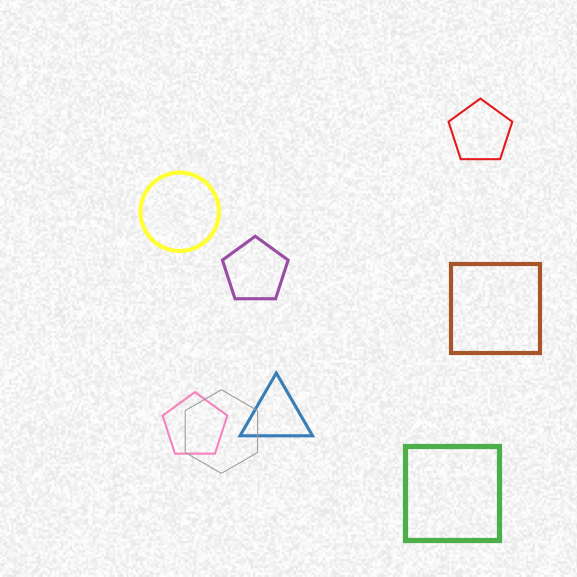[{"shape": "pentagon", "thickness": 1, "radius": 0.29, "center": [0.832, 0.77]}, {"shape": "triangle", "thickness": 1.5, "radius": 0.36, "center": [0.478, 0.281]}, {"shape": "square", "thickness": 2.5, "radius": 0.41, "center": [0.783, 0.145]}, {"shape": "pentagon", "thickness": 1.5, "radius": 0.3, "center": [0.442, 0.53]}, {"shape": "circle", "thickness": 2, "radius": 0.34, "center": [0.311, 0.632]}, {"shape": "square", "thickness": 2, "radius": 0.39, "center": [0.858, 0.465]}, {"shape": "pentagon", "thickness": 1, "radius": 0.29, "center": [0.338, 0.261]}, {"shape": "hexagon", "thickness": 0.5, "radius": 0.36, "center": [0.383, 0.252]}]